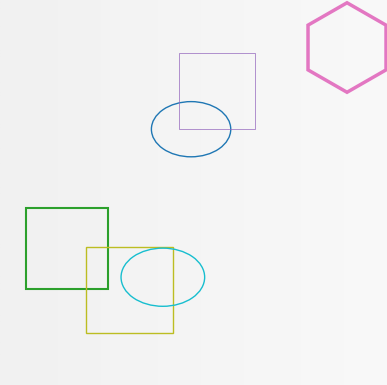[{"shape": "oval", "thickness": 1, "radius": 0.51, "center": [0.493, 0.664]}, {"shape": "square", "thickness": 1.5, "radius": 0.52, "center": [0.173, 0.354]}, {"shape": "square", "thickness": 0.5, "radius": 0.49, "center": [0.56, 0.763]}, {"shape": "hexagon", "thickness": 2.5, "radius": 0.58, "center": [0.896, 0.877]}, {"shape": "square", "thickness": 1, "radius": 0.56, "center": [0.334, 0.247]}, {"shape": "oval", "thickness": 1, "radius": 0.54, "center": [0.42, 0.28]}]